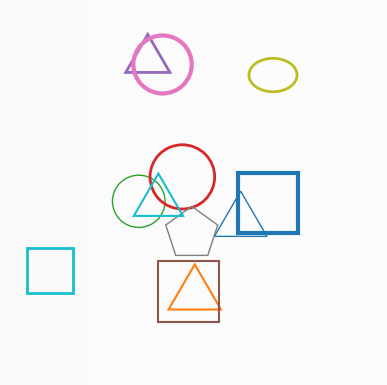[{"shape": "triangle", "thickness": 1, "radius": 0.39, "center": [0.621, 0.425]}, {"shape": "square", "thickness": 3, "radius": 0.39, "center": [0.691, 0.472]}, {"shape": "triangle", "thickness": 1.5, "radius": 0.39, "center": [0.503, 0.235]}, {"shape": "circle", "thickness": 1, "radius": 0.34, "center": [0.358, 0.477]}, {"shape": "circle", "thickness": 2, "radius": 0.42, "center": [0.471, 0.541]}, {"shape": "triangle", "thickness": 2, "radius": 0.33, "center": [0.381, 0.845]}, {"shape": "square", "thickness": 1.5, "radius": 0.39, "center": [0.486, 0.242]}, {"shape": "circle", "thickness": 3, "radius": 0.38, "center": [0.419, 0.833]}, {"shape": "pentagon", "thickness": 1, "radius": 0.35, "center": [0.495, 0.394]}, {"shape": "oval", "thickness": 2, "radius": 0.31, "center": [0.704, 0.805]}, {"shape": "square", "thickness": 2, "radius": 0.29, "center": [0.129, 0.297]}, {"shape": "triangle", "thickness": 1.5, "radius": 0.37, "center": [0.409, 0.476]}]